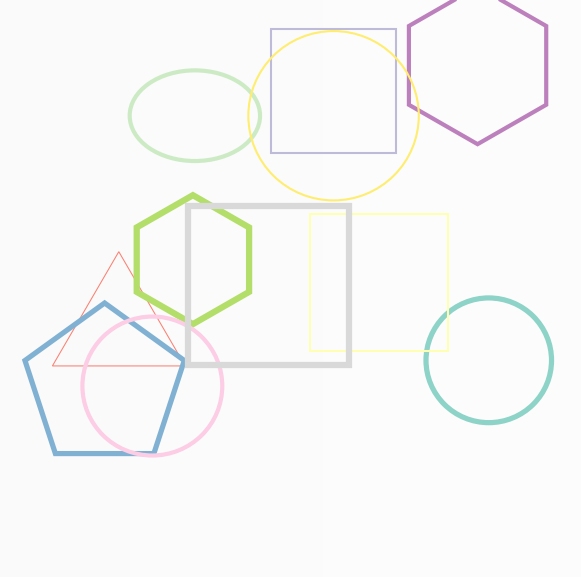[{"shape": "circle", "thickness": 2.5, "radius": 0.54, "center": [0.841, 0.375]}, {"shape": "square", "thickness": 1, "radius": 0.59, "center": [0.652, 0.51]}, {"shape": "square", "thickness": 1, "radius": 0.54, "center": [0.574, 0.842]}, {"shape": "triangle", "thickness": 0.5, "radius": 0.66, "center": [0.204, 0.431]}, {"shape": "pentagon", "thickness": 2.5, "radius": 0.72, "center": [0.18, 0.33]}, {"shape": "hexagon", "thickness": 3, "radius": 0.56, "center": [0.332, 0.549]}, {"shape": "circle", "thickness": 2, "radius": 0.6, "center": [0.262, 0.331]}, {"shape": "square", "thickness": 3, "radius": 0.69, "center": [0.462, 0.504]}, {"shape": "hexagon", "thickness": 2, "radius": 0.68, "center": [0.822, 0.886]}, {"shape": "oval", "thickness": 2, "radius": 0.56, "center": [0.335, 0.799]}, {"shape": "circle", "thickness": 1, "radius": 0.73, "center": [0.574, 0.799]}]